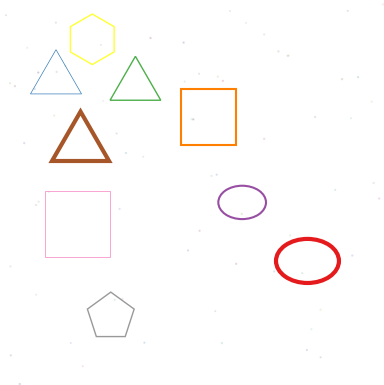[{"shape": "oval", "thickness": 3, "radius": 0.41, "center": [0.799, 0.322]}, {"shape": "triangle", "thickness": 0.5, "radius": 0.38, "center": [0.145, 0.794]}, {"shape": "triangle", "thickness": 1, "radius": 0.38, "center": [0.352, 0.778]}, {"shape": "oval", "thickness": 1.5, "radius": 0.31, "center": [0.629, 0.474]}, {"shape": "square", "thickness": 1.5, "radius": 0.36, "center": [0.542, 0.696]}, {"shape": "hexagon", "thickness": 1, "radius": 0.33, "center": [0.24, 0.898]}, {"shape": "triangle", "thickness": 3, "radius": 0.43, "center": [0.209, 0.625]}, {"shape": "square", "thickness": 0.5, "radius": 0.42, "center": [0.202, 0.419]}, {"shape": "pentagon", "thickness": 1, "radius": 0.32, "center": [0.288, 0.177]}]